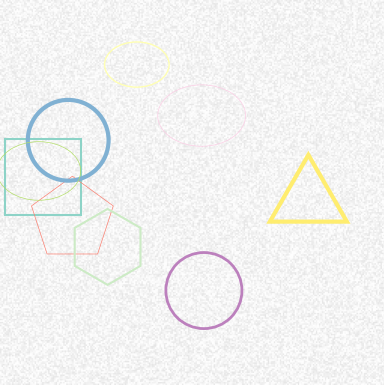[{"shape": "square", "thickness": 1.5, "radius": 0.49, "center": [0.112, 0.541]}, {"shape": "oval", "thickness": 1, "radius": 0.42, "center": [0.355, 0.832]}, {"shape": "pentagon", "thickness": 0.5, "radius": 0.56, "center": [0.188, 0.431]}, {"shape": "circle", "thickness": 3, "radius": 0.52, "center": [0.177, 0.636]}, {"shape": "oval", "thickness": 0.5, "radius": 0.54, "center": [0.101, 0.556]}, {"shape": "oval", "thickness": 0.5, "radius": 0.57, "center": [0.524, 0.7]}, {"shape": "circle", "thickness": 2, "radius": 0.49, "center": [0.53, 0.245]}, {"shape": "hexagon", "thickness": 1.5, "radius": 0.49, "center": [0.279, 0.359]}, {"shape": "triangle", "thickness": 3, "radius": 0.58, "center": [0.801, 0.482]}]